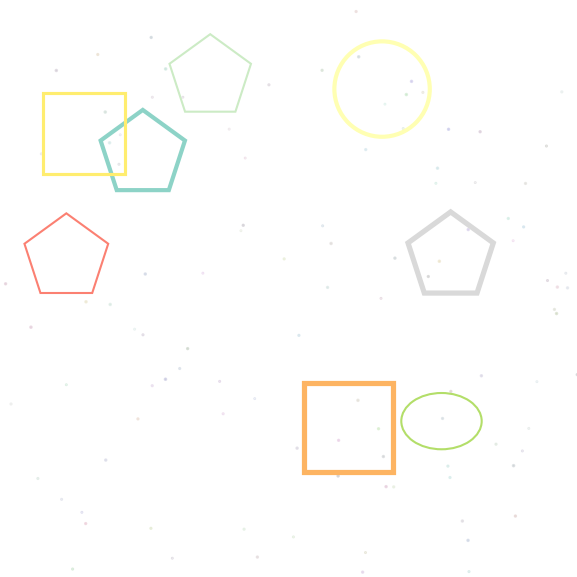[{"shape": "pentagon", "thickness": 2, "radius": 0.38, "center": [0.247, 0.732]}, {"shape": "circle", "thickness": 2, "radius": 0.41, "center": [0.662, 0.845]}, {"shape": "pentagon", "thickness": 1, "radius": 0.38, "center": [0.115, 0.553]}, {"shape": "square", "thickness": 2.5, "radius": 0.39, "center": [0.603, 0.259]}, {"shape": "oval", "thickness": 1, "radius": 0.35, "center": [0.764, 0.27]}, {"shape": "pentagon", "thickness": 2.5, "radius": 0.39, "center": [0.78, 0.554]}, {"shape": "pentagon", "thickness": 1, "radius": 0.37, "center": [0.364, 0.866]}, {"shape": "square", "thickness": 1.5, "radius": 0.35, "center": [0.146, 0.768]}]